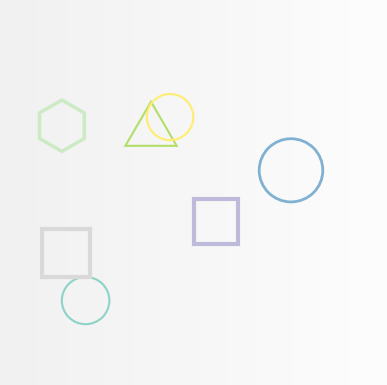[{"shape": "circle", "thickness": 1.5, "radius": 0.31, "center": [0.221, 0.219]}, {"shape": "square", "thickness": 3, "radius": 0.29, "center": [0.557, 0.424]}, {"shape": "circle", "thickness": 2, "radius": 0.41, "center": [0.751, 0.558]}, {"shape": "triangle", "thickness": 1.5, "radius": 0.38, "center": [0.39, 0.659]}, {"shape": "square", "thickness": 3, "radius": 0.32, "center": [0.17, 0.343]}, {"shape": "hexagon", "thickness": 2.5, "radius": 0.33, "center": [0.16, 0.673]}, {"shape": "circle", "thickness": 1.5, "radius": 0.3, "center": [0.439, 0.696]}]